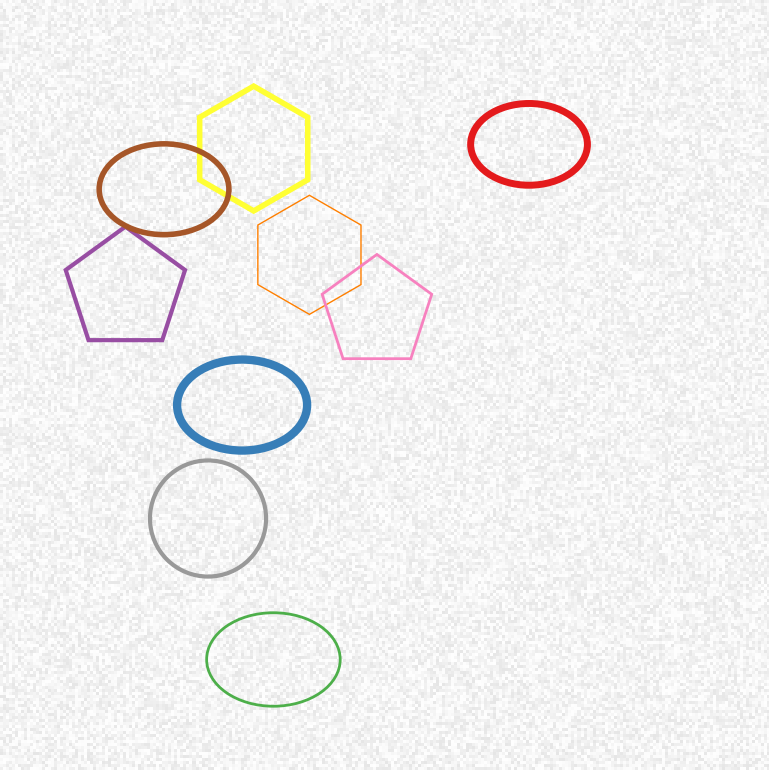[{"shape": "oval", "thickness": 2.5, "radius": 0.38, "center": [0.687, 0.813]}, {"shape": "oval", "thickness": 3, "radius": 0.42, "center": [0.314, 0.474]}, {"shape": "oval", "thickness": 1, "radius": 0.43, "center": [0.355, 0.144]}, {"shape": "pentagon", "thickness": 1.5, "radius": 0.41, "center": [0.163, 0.624]}, {"shape": "hexagon", "thickness": 0.5, "radius": 0.39, "center": [0.402, 0.669]}, {"shape": "hexagon", "thickness": 2, "radius": 0.41, "center": [0.329, 0.807]}, {"shape": "oval", "thickness": 2, "radius": 0.42, "center": [0.213, 0.754]}, {"shape": "pentagon", "thickness": 1, "radius": 0.37, "center": [0.49, 0.595]}, {"shape": "circle", "thickness": 1.5, "radius": 0.38, "center": [0.27, 0.327]}]